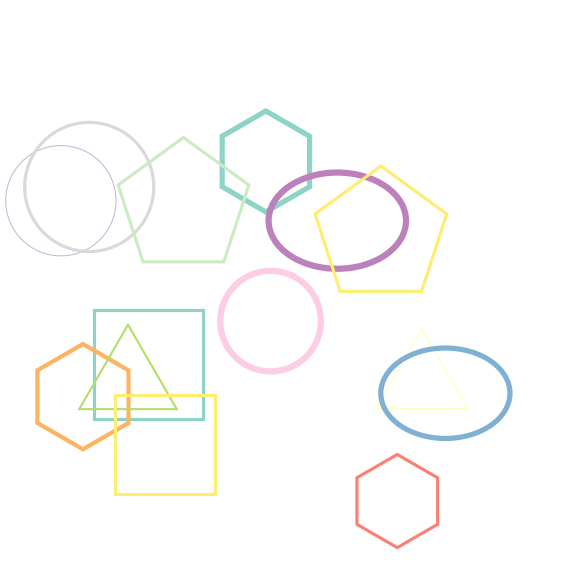[{"shape": "square", "thickness": 1.5, "radius": 0.47, "center": [0.258, 0.369]}, {"shape": "hexagon", "thickness": 2.5, "radius": 0.44, "center": [0.46, 0.72]}, {"shape": "triangle", "thickness": 0.5, "radius": 0.46, "center": [0.731, 0.338]}, {"shape": "circle", "thickness": 0.5, "radius": 0.48, "center": [0.105, 0.652]}, {"shape": "hexagon", "thickness": 1.5, "radius": 0.4, "center": [0.688, 0.132]}, {"shape": "oval", "thickness": 2.5, "radius": 0.56, "center": [0.771, 0.318]}, {"shape": "hexagon", "thickness": 2, "radius": 0.46, "center": [0.144, 0.312]}, {"shape": "triangle", "thickness": 1, "radius": 0.49, "center": [0.222, 0.339]}, {"shape": "circle", "thickness": 3, "radius": 0.44, "center": [0.469, 0.443]}, {"shape": "circle", "thickness": 1.5, "radius": 0.56, "center": [0.154, 0.675]}, {"shape": "oval", "thickness": 3, "radius": 0.59, "center": [0.584, 0.617]}, {"shape": "pentagon", "thickness": 1.5, "radius": 0.6, "center": [0.318, 0.642]}, {"shape": "pentagon", "thickness": 1.5, "radius": 0.6, "center": [0.66, 0.592]}, {"shape": "square", "thickness": 1.5, "radius": 0.43, "center": [0.286, 0.23]}]